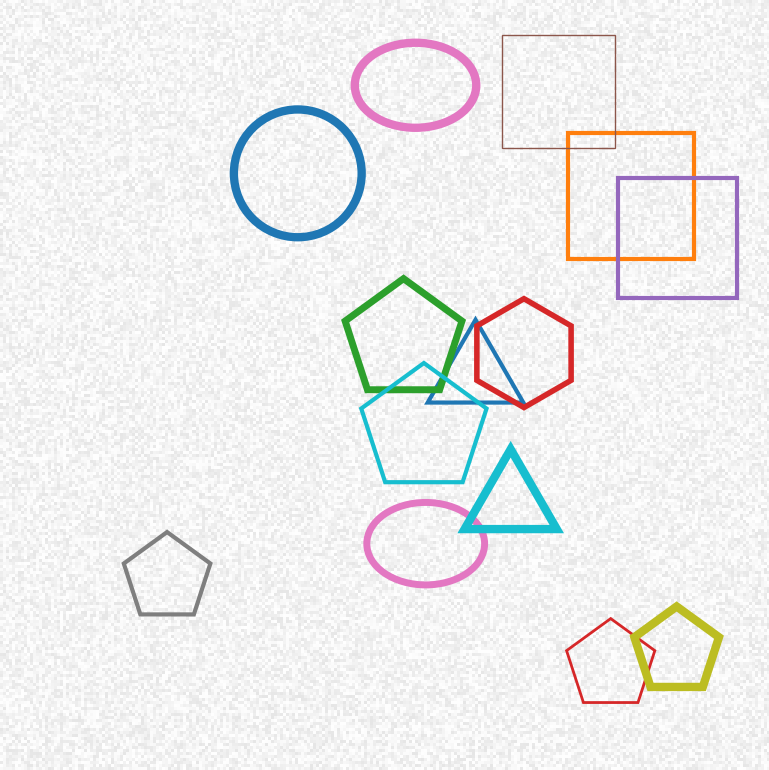[{"shape": "circle", "thickness": 3, "radius": 0.41, "center": [0.387, 0.775]}, {"shape": "triangle", "thickness": 1.5, "radius": 0.36, "center": [0.618, 0.513]}, {"shape": "square", "thickness": 1.5, "radius": 0.41, "center": [0.82, 0.745]}, {"shape": "pentagon", "thickness": 2.5, "radius": 0.4, "center": [0.524, 0.558]}, {"shape": "hexagon", "thickness": 2, "radius": 0.35, "center": [0.68, 0.541]}, {"shape": "pentagon", "thickness": 1, "radius": 0.3, "center": [0.793, 0.136]}, {"shape": "square", "thickness": 1.5, "radius": 0.39, "center": [0.879, 0.691]}, {"shape": "square", "thickness": 0.5, "radius": 0.37, "center": [0.726, 0.882]}, {"shape": "oval", "thickness": 3, "radius": 0.39, "center": [0.54, 0.889]}, {"shape": "oval", "thickness": 2.5, "radius": 0.38, "center": [0.553, 0.294]}, {"shape": "pentagon", "thickness": 1.5, "radius": 0.3, "center": [0.217, 0.25]}, {"shape": "pentagon", "thickness": 3, "radius": 0.29, "center": [0.879, 0.155]}, {"shape": "pentagon", "thickness": 1.5, "radius": 0.43, "center": [0.551, 0.443]}, {"shape": "triangle", "thickness": 3, "radius": 0.35, "center": [0.663, 0.347]}]